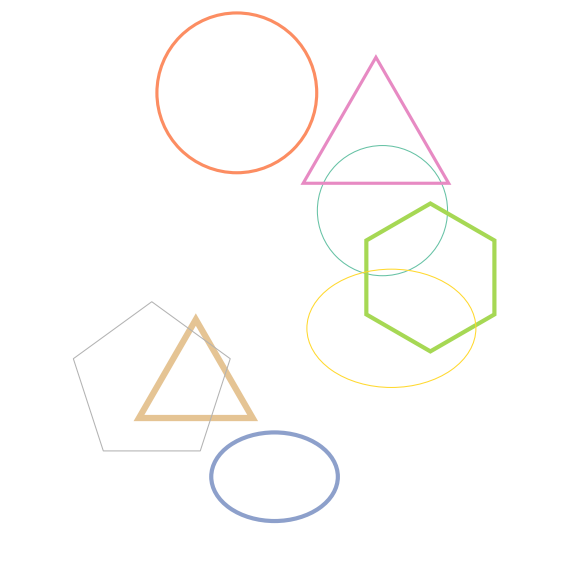[{"shape": "circle", "thickness": 0.5, "radius": 0.56, "center": [0.662, 0.634]}, {"shape": "circle", "thickness": 1.5, "radius": 0.69, "center": [0.41, 0.838]}, {"shape": "oval", "thickness": 2, "radius": 0.55, "center": [0.475, 0.174]}, {"shape": "triangle", "thickness": 1.5, "radius": 0.73, "center": [0.651, 0.755]}, {"shape": "hexagon", "thickness": 2, "radius": 0.64, "center": [0.745, 0.519]}, {"shape": "oval", "thickness": 0.5, "radius": 0.73, "center": [0.678, 0.431]}, {"shape": "triangle", "thickness": 3, "radius": 0.57, "center": [0.339, 0.332]}, {"shape": "pentagon", "thickness": 0.5, "radius": 0.71, "center": [0.263, 0.334]}]